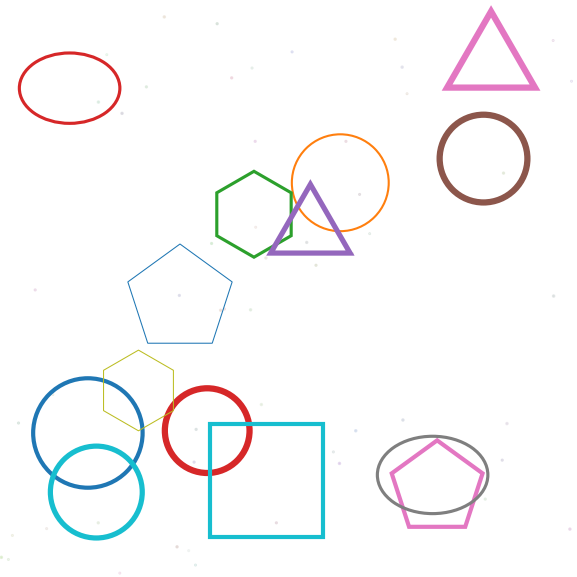[{"shape": "circle", "thickness": 2, "radius": 0.47, "center": [0.152, 0.249]}, {"shape": "pentagon", "thickness": 0.5, "radius": 0.47, "center": [0.312, 0.482]}, {"shape": "circle", "thickness": 1, "radius": 0.42, "center": [0.589, 0.683]}, {"shape": "hexagon", "thickness": 1.5, "radius": 0.37, "center": [0.44, 0.628]}, {"shape": "circle", "thickness": 3, "radius": 0.37, "center": [0.359, 0.253]}, {"shape": "oval", "thickness": 1.5, "radius": 0.44, "center": [0.121, 0.846]}, {"shape": "triangle", "thickness": 2.5, "radius": 0.4, "center": [0.537, 0.601]}, {"shape": "circle", "thickness": 3, "radius": 0.38, "center": [0.837, 0.725]}, {"shape": "triangle", "thickness": 3, "radius": 0.44, "center": [0.85, 0.891]}, {"shape": "pentagon", "thickness": 2, "radius": 0.41, "center": [0.757, 0.154]}, {"shape": "oval", "thickness": 1.5, "radius": 0.48, "center": [0.749, 0.177]}, {"shape": "hexagon", "thickness": 0.5, "radius": 0.35, "center": [0.24, 0.323]}, {"shape": "square", "thickness": 2, "radius": 0.49, "center": [0.461, 0.167]}, {"shape": "circle", "thickness": 2.5, "radius": 0.4, "center": [0.167, 0.147]}]